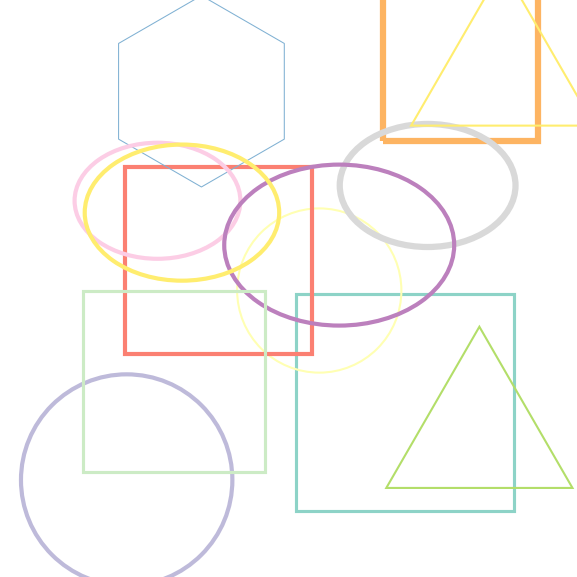[{"shape": "square", "thickness": 1.5, "radius": 0.94, "center": [0.701, 0.302]}, {"shape": "circle", "thickness": 1, "radius": 0.71, "center": [0.553, 0.496]}, {"shape": "circle", "thickness": 2, "radius": 0.92, "center": [0.219, 0.168]}, {"shape": "square", "thickness": 2, "radius": 0.81, "center": [0.379, 0.549]}, {"shape": "hexagon", "thickness": 0.5, "radius": 0.83, "center": [0.349, 0.841]}, {"shape": "square", "thickness": 3, "radius": 0.67, "center": [0.797, 0.889]}, {"shape": "triangle", "thickness": 1, "radius": 0.93, "center": [0.83, 0.247]}, {"shape": "oval", "thickness": 2, "radius": 0.72, "center": [0.273, 0.651]}, {"shape": "oval", "thickness": 3, "radius": 0.76, "center": [0.74, 0.678]}, {"shape": "oval", "thickness": 2, "radius": 1.0, "center": [0.587, 0.575]}, {"shape": "square", "thickness": 1.5, "radius": 0.79, "center": [0.302, 0.339]}, {"shape": "oval", "thickness": 2, "radius": 0.84, "center": [0.315, 0.631]}, {"shape": "triangle", "thickness": 1, "radius": 0.92, "center": [0.871, 0.873]}]